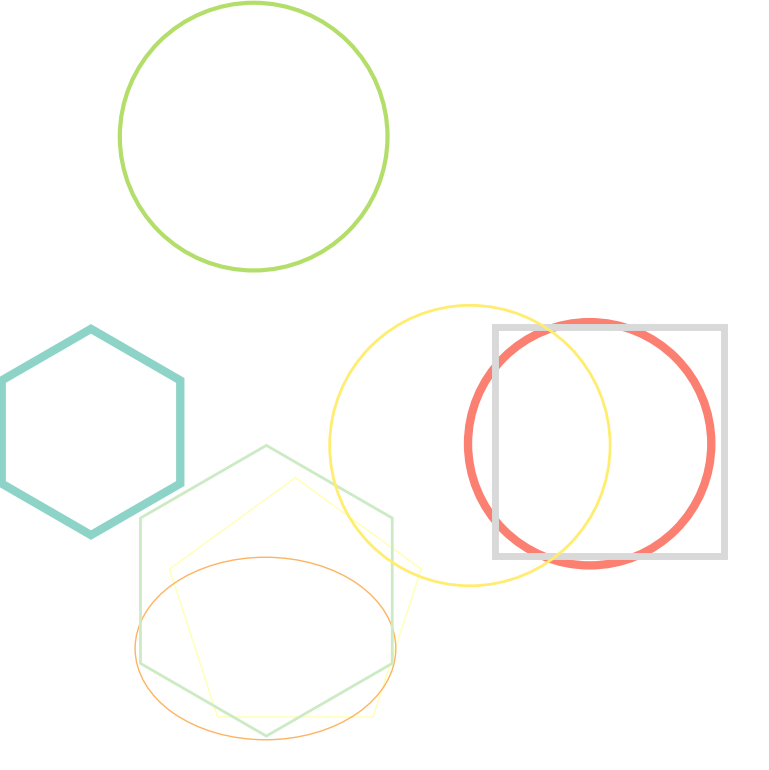[{"shape": "hexagon", "thickness": 3, "radius": 0.67, "center": [0.118, 0.439]}, {"shape": "pentagon", "thickness": 0.5, "radius": 0.86, "center": [0.384, 0.208]}, {"shape": "circle", "thickness": 3, "radius": 0.79, "center": [0.766, 0.424]}, {"shape": "oval", "thickness": 0.5, "radius": 0.85, "center": [0.345, 0.158]}, {"shape": "circle", "thickness": 1.5, "radius": 0.87, "center": [0.329, 0.823]}, {"shape": "square", "thickness": 2.5, "radius": 0.74, "center": [0.792, 0.426]}, {"shape": "hexagon", "thickness": 1, "radius": 0.94, "center": [0.346, 0.233]}, {"shape": "circle", "thickness": 1, "radius": 0.91, "center": [0.61, 0.421]}]